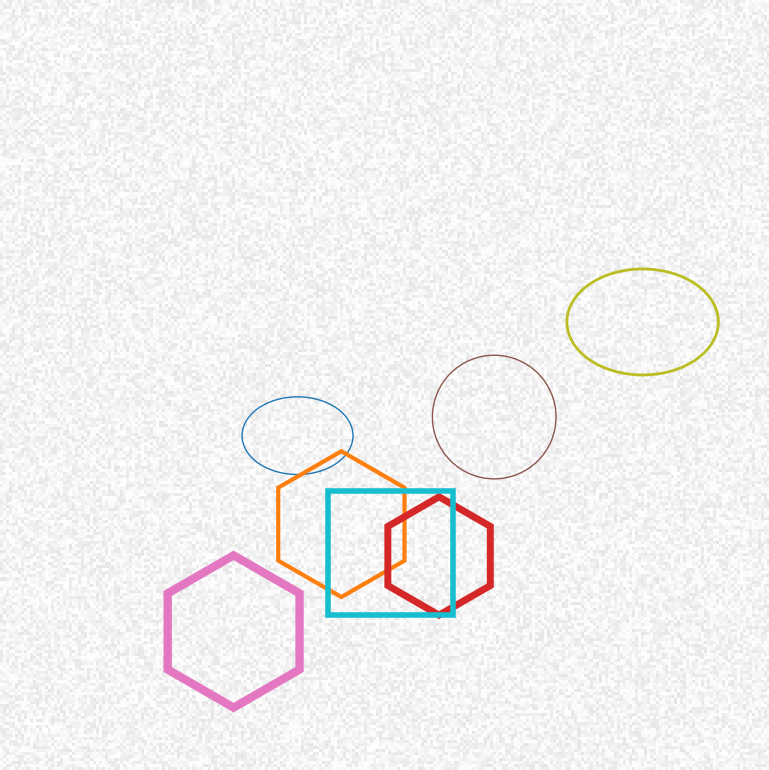[{"shape": "oval", "thickness": 0.5, "radius": 0.36, "center": [0.386, 0.434]}, {"shape": "hexagon", "thickness": 1.5, "radius": 0.47, "center": [0.443, 0.319]}, {"shape": "hexagon", "thickness": 2.5, "radius": 0.38, "center": [0.57, 0.278]}, {"shape": "circle", "thickness": 0.5, "radius": 0.4, "center": [0.642, 0.458]}, {"shape": "hexagon", "thickness": 3, "radius": 0.49, "center": [0.303, 0.18]}, {"shape": "oval", "thickness": 1, "radius": 0.49, "center": [0.835, 0.582]}, {"shape": "square", "thickness": 2, "radius": 0.4, "center": [0.507, 0.281]}]